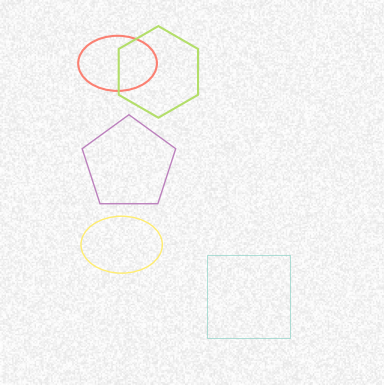[{"shape": "square", "thickness": 0.5, "radius": 0.54, "center": [0.646, 0.229]}, {"shape": "oval", "thickness": 1.5, "radius": 0.51, "center": [0.305, 0.835]}, {"shape": "hexagon", "thickness": 1.5, "radius": 0.59, "center": [0.411, 0.813]}, {"shape": "pentagon", "thickness": 1, "radius": 0.64, "center": [0.335, 0.574]}, {"shape": "oval", "thickness": 1, "radius": 0.53, "center": [0.316, 0.364]}]